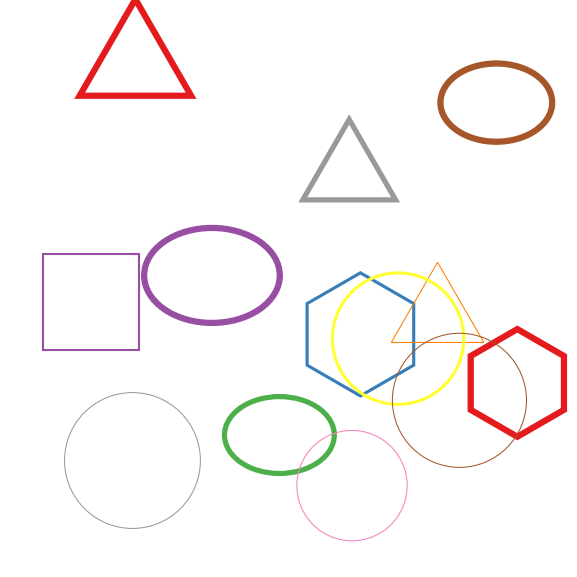[{"shape": "triangle", "thickness": 3, "radius": 0.56, "center": [0.234, 0.889]}, {"shape": "hexagon", "thickness": 3, "radius": 0.47, "center": [0.896, 0.336]}, {"shape": "hexagon", "thickness": 1.5, "radius": 0.53, "center": [0.624, 0.42]}, {"shape": "oval", "thickness": 2.5, "radius": 0.48, "center": [0.484, 0.246]}, {"shape": "oval", "thickness": 3, "radius": 0.59, "center": [0.367, 0.522]}, {"shape": "square", "thickness": 1, "radius": 0.42, "center": [0.157, 0.475]}, {"shape": "triangle", "thickness": 0.5, "radius": 0.46, "center": [0.758, 0.452]}, {"shape": "circle", "thickness": 1.5, "radius": 0.57, "center": [0.689, 0.413]}, {"shape": "circle", "thickness": 0.5, "radius": 0.58, "center": [0.796, 0.306]}, {"shape": "oval", "thickness": 3, "radius": 0.48, "center": [0.859, 0.821]}, {"shape": "circle", "thickness": 0.5, "radius": 0.48, "center": [0.61, 0.158]}, {"shape": "triangle", "thickness": 2.5, "radius": 0.46, "center": [0.605, 0.699]}, {"shape": "circle", "thickness": 0.5, "radius": 0.59, "center": [0.229, 0.202]}]